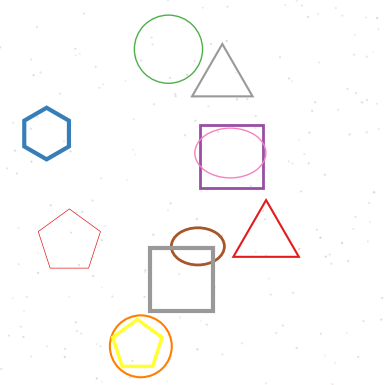[{"shape": "triangle", "thickness": 1.5, "radius": 0.49, "center": [0.691, 0.382]}, {"shape": "pentagon", "thickness": 0.5, "radius": 0.42, "center": [0.18, 0.372]}, {"shape": "hexagon", "thickness": 3, "radius": 0.33, "center": [0.121, 0.653]}, {"shape": "circle", "thickness": 1, "radius": 0.44, "center": [0.438, 0.872]}, {"shape": "square", "thickness": 2, "radius": 0.41, "center": [0.602, 0.594]}, {"shape": "circle", "thickness": 1.5, "radius": 0.4, "center": [0.366, 0.1]}, {"shape": "pentagon", "thickness": 2.5, "radius": 0.34, "center": [0.357, 0.103]}, {"shape": "oval", "thickness": 2, "radius": 0.34, "center": [0.514, 0.36]}, {"shape": "oval", "thickness": 1, "radius": 0.46, "center": [0.598, 0.603]}, {"shape": "square", "thickness": 3, "radius": 0.41, "center": [0.472, 0.274]}, {"shape": "triangle", "thickness": 1.5, "radius": 0.45, "center": [0.577, 0.795]}]